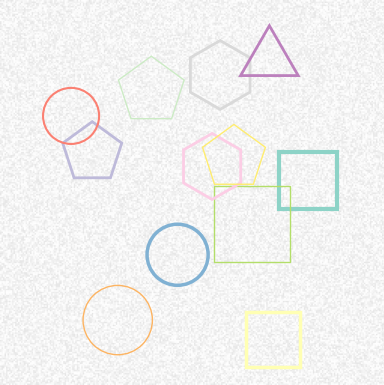[{"shape": "square", "thickness": 3, "radius": 0.37, "center": [0.8, 0.531]}, {"shape": "square", "thickness": 2.5, "radius": 0.35, "center": [0.71, 0.119]}, {"shape": "pentagon", "thickness": 2, "radius": 0.4, "center": [0.24, 0.603]}, {"shape": "circle", "thickness": 1.5, "radius": 0.36, "center": [0.185, 0.699]}, {"shape": "circle", "thickness": 2.5, "radius": 0.4, "center": [0.461, 0.338]}, {"shape": "circle", "thickness": 1, "radius": 0.45, "center": [0.306, 0.169]}, {"shape": "square", "thickness": 1, "radius": 0.5, "center": [0.655, 0.418]}, {"shape": "hexagon", "thickness": 2, "radius": 0.43, "center": [0.551, 0.568]}, {"shape": "hexagon", "thickness": 2, "radius": 0.45, "center": [0.572, 0.805]}, {"shape": "triangle", "thickness": 2, "radius": 0.43, "center": [0.7, 0.847]}, {"shape": "pentagon", "thickness": 1, "radius": 0.45, "center": [0.393, 0.764]}, {"shape": "pentagon", "thickness": 1, "radius": 0.43, "center": [0.608, 0.591]}]